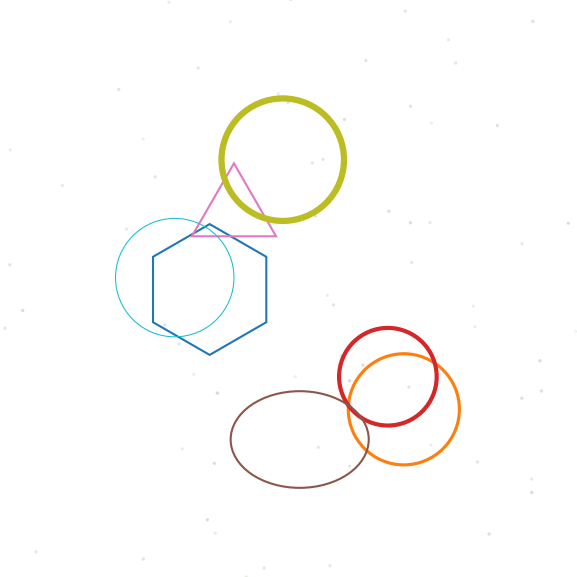[{"shape": "hexagon", "thickness": 1, "radius": 0.57, "center": [0.363, 0.498]}, {"shape": "circle", "thickness": 1.5, "radius": 0.48, "center": [0.699, 0.29]}, {"shape": "circle", "thickness": 2, "radius": 0.42, "center": [0.672, 0.347]}, {"shape": "oval", "thickness": 1, "radius": 0.6, "center": [0.519, 0.238]}, {"shape": "triangle", "thickness": 1, "radius": 0.42, "center": [0.405, 0.632]}, {"shape": "circle", "thickness": 3, "radius": 0.53, "center": [0.49, 0.723]}, {"shape": "circle", "thickness": 0.5, "radius": 0.51, "center": [0.303, 0.518]}]